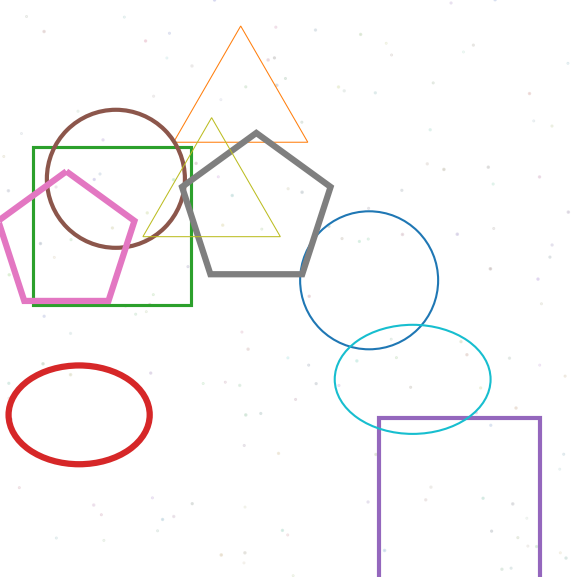[{"shape": "circle", "thickness": 1, "radius": 0.6, "center": [0.639, 0.514]}, {"shape": "triangle", "thickness": 0.5, "radius": 0.67, "center": [0.417, 0.82]}, {"shape": "square", "thickness": 1.5, "radius": 0.68, "center": [0.194, 0.608]}, {"shape": "oval", "thickness": 3, "radius": 0.61, "center": [0.137, 0.281]}, {"shape": "square", "thickness": 2, "radius": 0.7, "center": [0.795, 0.136]}, {"shape": "circle", "thickness": 2, "radius": 0.6, "center": [0.201, 0.69]}, {"shape": "pentagon", "thickness": 3, "radius": 0.62, "center": [0.115, 0.578]}, {"shape": "pentagon", "thickness": 3, "radius": 0.68, "center": [0.444, 0.634]}, {"shape": "triangle", "thickness": 0.5, "radius": 0.69, "center": [0.366, 0.658]}, {"shape": "oval", "thickness": 1, "radius": 0.67, "center": [0.715, 0.342]}]